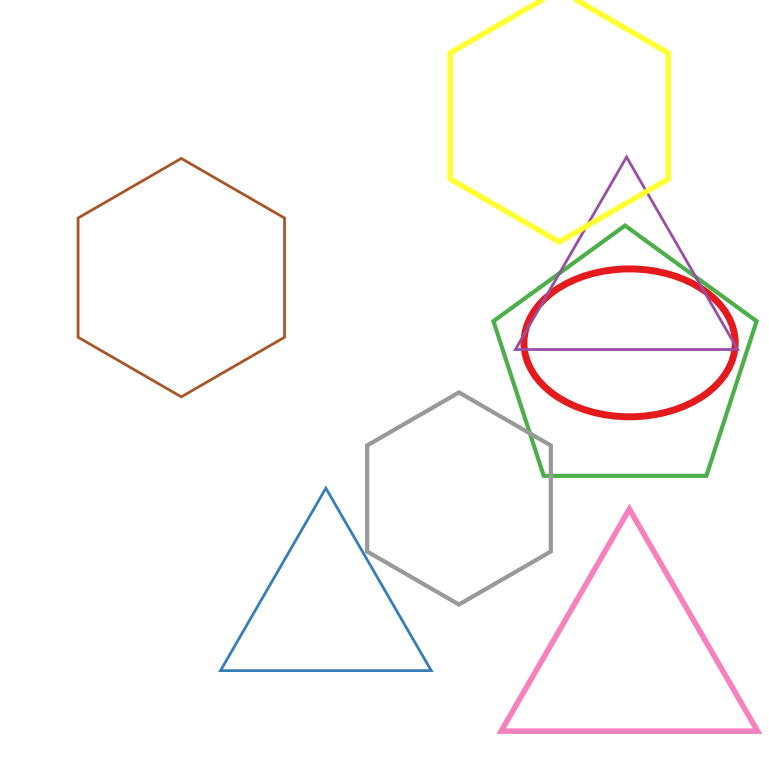[{"shape": "oval", "thickness": 2.5, "radius": 0.69, "center": [0.818, 0.555]}, {"shape": "triangle", "thickness": 1, "radius": 0.79, "center": [0.423, 0.208]}, {"shape": "pentagon", "thickness": 1.5, "radius": 0.9, "center": [0.812, 0.527]}, {"shape": "triangle", "thickness": 1, "radius": 0.83, "center": [0.814, 0.629]}, {"shape": "hexagon", "thickness": 2, "radius": 0.82, "center": [0.726, 0.849]}, {"shape": "hexagon", "thickness": 1, "radius": 0.77, "center": [0.235, 0.639]}, {"shape": "triangle", "thickness": 2, "radius": 0.96, "center": [0.817, 0.147]}, {"shape": "hexagon", "thickness": 1.5, "radius": 0.69, "center": [0.596, 0.353]}]